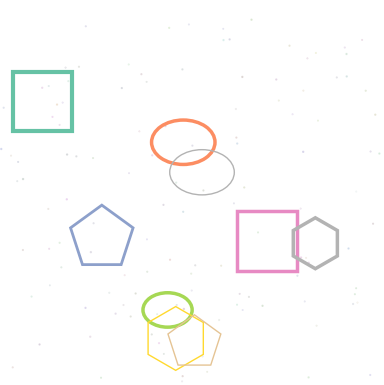[{"shape": "square", "thickness": 3, "radius": 0.38, "center": [0.11, 0.736]}, {"shape": "oval", "thickness": 2.5, "radius": 0.41, "center": [0.476, 0.631]}, {"shape": "pentagon", "thickness": 2, "radius": 0.43, "center": [0.264, 0.382]}, {"shape": "square", "thickness": 2.5, "radius": 0.39, "center": [0.694, 0.374]}, {"shape": "oval", "thickness": 2.5, "radius": 0.32, "center": [0.435, 0.195]}, {"shape": "hexagon", "thickness": 1, "radius": 0.41, "center": [0.456, 0.121]}, {"shape": "pentagon", "thickness": 1, "radius": 0.36, "center": [0.505, 0.11]}, {"shape": "oval", "thickness": 1, "radius": 0.42, "center": [0.525, 0.553]}, {"shape": "hexagon", "thickness": 2.5, "radius": 0.33, "center": [0.819, 0.368]}]